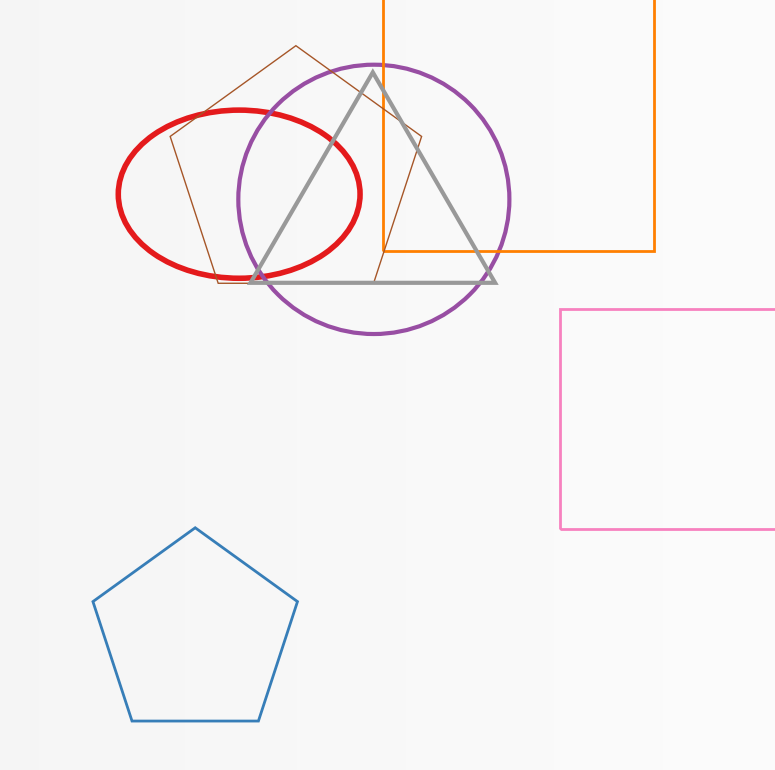[{"shape": "oval", "thickness": 2, "radius": 0.78, "center": [0.309, 0.748]}, {"shape": "pentagon", "thickness": 1, "radius": 0.69, "center": [0.252, 0.176]}, {"shape": "circle", "thickness": 1.5, "radius": 0.87, "center": [0.482, 0.741]}, {"shape": "square", "thickness": 1, "radius": 0.87, "center": [0.669, 0.849]}, {"shape": "pentagon", "thickness": 0.5, "radius": 0.85, "center": [0.382, 0.77]}, {"shape": "square", "thickness": 1, "radius": 0.71, "center": [0.865, 0.456]}, {"shape": "triangle", "thickness": 1.5, "radius": 0.91, "center": [0.481, 0.724]}]